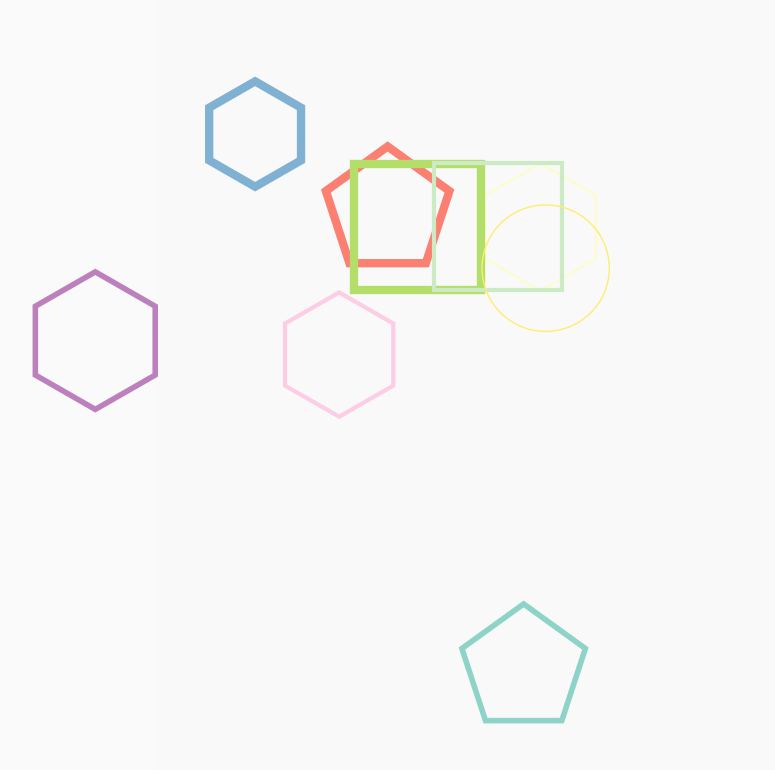[{"shape": "pentagon", "thickness": 2, "radius": 0.42, "center": [0.676, 0.132]}, {"shape": "hexagon", "thickness": 0.5, "radius": 0.41, "center": [0.697, 0.705]}, {"shape": "pentagon", "thickness": 3, "radius": 0.42, "center": [0.5, 0.726]}, {"shape": "hexagon", "thickness": 3, "radius": 0.34, "center": [0.329, 0.826]}, {"shape": "square", "thickness": 3, "radius": 0.41, "center": [0.539, 0.705]}, {"shape": "hexagon", "thickness": 1.5, "radius": 0.4, "center": [0.438, 0.54]}, {"shape": "hexagon", "thickness": 2, "radius": 0.45, "center": [0.123, 0.558]}, {"shape": "square", "thickness": 1.5, "radius": 0.41, "center": [0.642, 0.706]}, {"shape": "circle", "thickness": 0.5, "radius": 0.41, "center": [0.704, 0.652]}]